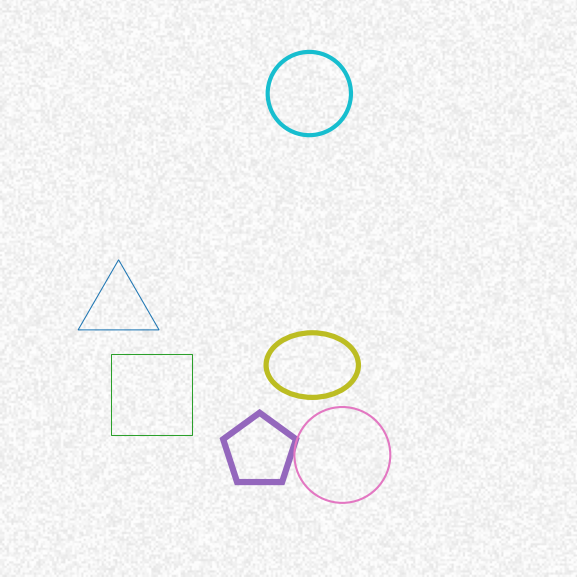[{"shape": "triangle", "thickness": 0.5, "radius": 0.4, "center": [0.205, 0.468]}, {"shape": "square", "thickness": 0.5, "radius": 0.35, "center": [0.262, 0.316]}, {"shape": "pentagon", "thickness": 3, "radius": 0.33, "center": [0.45, 0.218]}, {"shape": "circle", "thickness": 1, "radius": 0.42, "center": [0.593, 0.211]}, {"shape": "oval", "thickness": 2.5, "radius": 0.4, "center": [0.541, 0.367]}, {"shape": "circle", "thickness": 2, "radius": 0.36, "center": [0.536, 0.837]}]